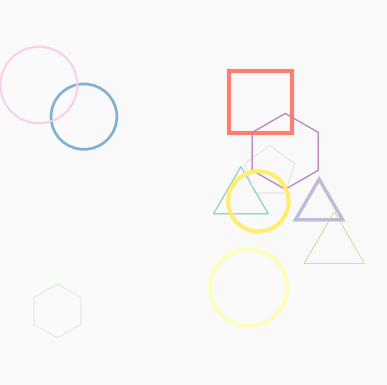[{"shape": "triangle", "thickness": 1, "radius": 0.41, "center": [0.622, 0.486]}, {"shape": "circle", "thickness": 2.5, "radius": 0.5, "center": [0.642, 0.253]}, {"shape": "triangle", "thickness": 2.5, "radius": 0.35, "center": [0.823, 0.464]}, {"shape": "square", "thickness": 3, "radius": 0.4, "center": [0.672, 0.736]}, {"shape": "circle", "thickness": 2, "radius": 0.42, "center": [0.217, 0.697]}, {"shape": "triangle", "thickness": 0.5, "radius": 0.45, "center": [0.863, 0.361]}, {"shape": "circle", "thickness": 1.5, "radius": 0.5, "center": [0.1, 0.779]}, {"shape": "pentagon", "thickness": 0.5, "radius": 0.34, "center": [0.696, 0.554]}, {"shape": "hexagon", "thickness": 1, "radius": 0.49, "center": [0.736, 0.607]}, {"shape": "hexagon", "thickness": 0.5, "radius": 0.35, "center": [0.148, 0.192]}, {"shape": "circle", "thickness": 3, "radius": 0.39, "center": [0.667, 0.477]}]